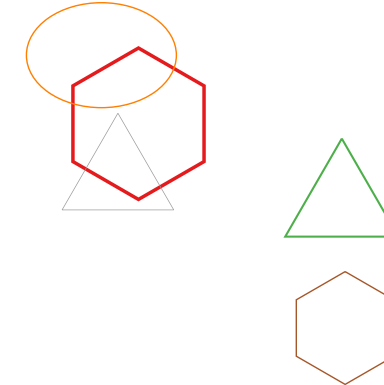[{"shape": "hexagon", "thickness": 2.5, "radius": 0.98, "center": [0.36, 0.679]}, {"shape": "triangle", "thickness": 1.5, "radius": 0.85, "center": [0.888, 0.47]}, {"shape": "oval", "thickness": 1, "radius": 0.97, "center": [0.263, 0.857]}, {"shape": "hexagon", "thickness": 1, "radius": 0.73, "center": [0.896, 0.148]}, {"shape": "triangle", "thickness": 0.5, "radius": 0.84, "center": [0.306, 0.539]}]